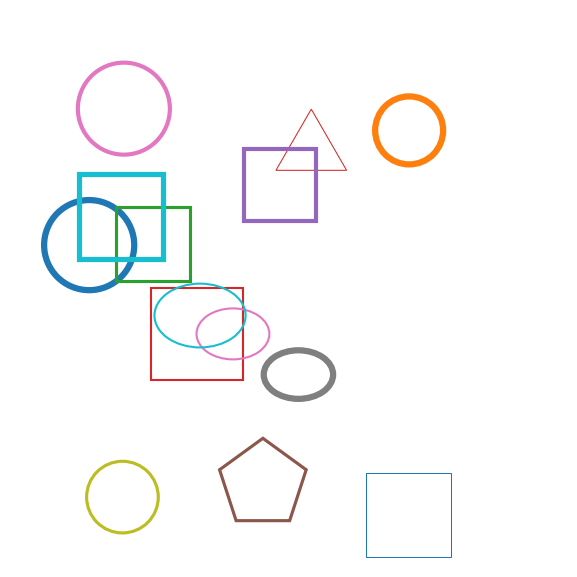[{"shape": "square", "thickness": 0.5, "radius": 0.37, "center": [0.707, 0.107]}, {"shape": "circle", "thickness": 3, "radius": 0.39, "center": [0.154, 0.575]}, {"shape": "circle", "thickness": 3, "radius": 0.29, "center": [0.708, 0.773]}, {"shape": "square", "thickness": 1.5, "radius": 0.32, "center": [0.265, 0.577]}, {"shape": "square", "thickness": 1, "radius": 0.4, "center": [0.342, 0.42]}, {"shape": "triangle", "thickness": 0.5, "radius": 0.35, "center": [0.539, 0.74]}, {"shape": "square", "thickness": 2, "radius": 0.31, "center": [0.485, 0.679]}, {"shape": "pentagon", "thickness": 1.5, "radius": 0.39, "center": [0.455, 0.161]}, {"shape": "circle", "thickness": 2, "radius": 0.4, "center": [0.214, 0.811]}, {"shape": "oval", "thickness": 1, "radius": 0.32, "center": [0.403, 0.421]}, {"shape": "oval", "thickness": 3, "radius": 0.3, "center": [0.517, 0.351]}, {"shape": "circle", "thickness": 1.5, "radius": 0.31, "center": [0.212, 0.138]}, {"shape": "square", "thickness": 2.5, "radius": 0.37, "center": [0.21, 0.624]}, {"shape": "oval", "thickness": 1, "radius": 0.39, "center": [0.346, 0.453]}]